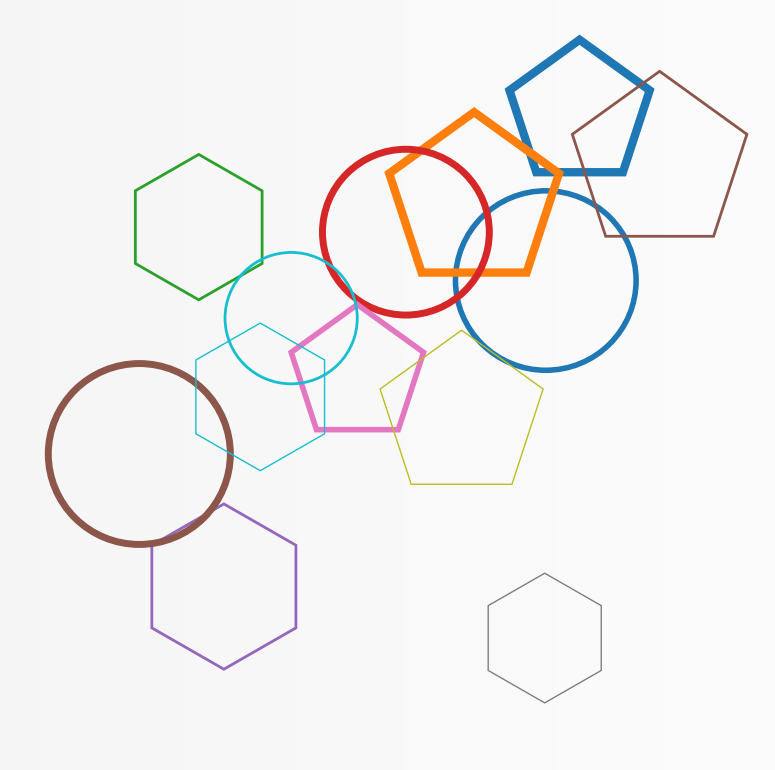[{"shape": "circle", "thickness": 2, "radius": 0.58, "center": [0.704, 0.636]}, {"shape": "pentagon", "thickness": 3, "radius": 0.48, "center": [0.748, 0.853]}, {"shape": "pentagon", "thickness": 3, "radius": 0.58, "center": [0.612, 0.739]}, {"shape": "hexagon", "thickness": 1, "radius": 0.47, "center": [0.256, 0.705]}, {"shape": "circle", "thickness": 2.5, "radius": 0.54, "center": [0.524, 0.698]}, {"shape": "hexagon", "thickness": 1, "radius": 0.54, "center": [0.289, 0.238]}, {"shape": "pentagon", "thickness": 1, "radius": 0.59, "center": [0.851, 0.789]}, {"shape": "circle", "thickness": 2.5, "radius": 0.59, "center": [0.18, 0.41]}, {"shape": "pentagon", "thickness": 2, "radius": 0.45, "center": [0.461, 0.515]}, {"shape": "hexagon", "thickness": 0.5, "radius": 0.42, "center": [0.703, 0.171]}, {"shape": "pentagon", "thickness": 0.5, "radius": 0.55, "center": [0.596, 0.461]}, {"shape": "hexagon", "thickness": 0.5, "radius": 0.48, "center": [0.336, 0.485]}, {"shape": "circle", "thickness": 1, "radius": 0.43, "center": [0.376, 0.587]}]